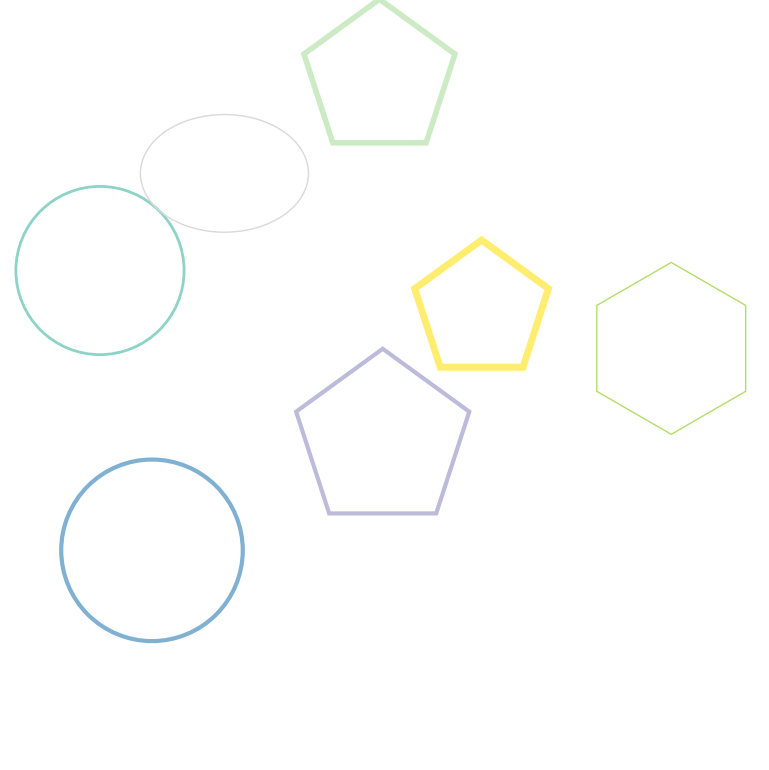[{"shape": "circle", "thickness": 1, "radius": 0.55, "center": [0.13, 0.649]}, {"shape": "pentagon", "thickness": 1.5, "radius": 0.59, "center": [0.497, 0.429]}, {"shape": "circle", "thickness": 1.5, "radius": 0.59, "center": [0.197, 0.285]}, {"shape": "hexagon", "thickness": 0.5, "radius": 0.56, "center": [0.872, 0.548]}, {"shape": "oval", "thickness": 0.5, "radius": 0.55, "center": [0.291, 0.775]}, {"shape": "pentagon", "thickness": 2, "radius": 0.52, "center": [0.493, 0.898]}, {"shape": "pentagon", "thickness": 2.5, "radius": 0.46, "center": [0.625, 0.597]}]